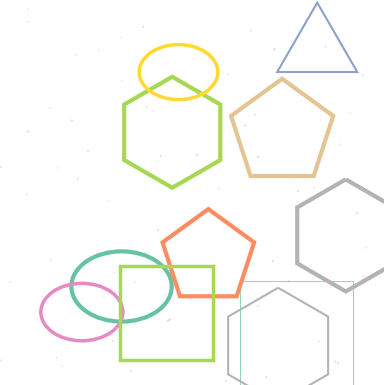[{"shape": "oval", "thickness": 3, "radius": 0.65, "center": [0.316, 0.256]}, {"shape": "square", "thickness": 0.5, "radius": 0.73, "center": [0.77, 0.123]}, {"shape": "pentagon", "thickness": 3, "radius": 0.63, "center": [0.541, 0.332]}, {"shape": "triangle", "thickness": 1.5, "radius": 0.6, "center": [0.824, 0.873]}, {"shape": "oval", "thickness": 2.5, "radius": 0.53, "center": [0.213, 0.189]}, {"shape": "square", "thickness": 2.5, "radius": 0.61, "center": [0.433, 0.187]}, {"shape": "hexagon", "thickness": 3, "radius": 0.72, "center": [0.447, 0.656]}, {"shape": "oval", "thickness": 2.5, "radius": 0.51, "center": [0.464, 0.813]}, {"shape": "pentagon", "thickness": 3, "radius": 0.7, "center": [0.733, 0.656]}, {"shape": "hexagon", "thickness": 1.5, "radius": 0.75, "center": [0.722, 0.103]}, {"shape": "hexagon", "thickness": 3, "radius": 0.73, "center": [0.898, 0.388]}]